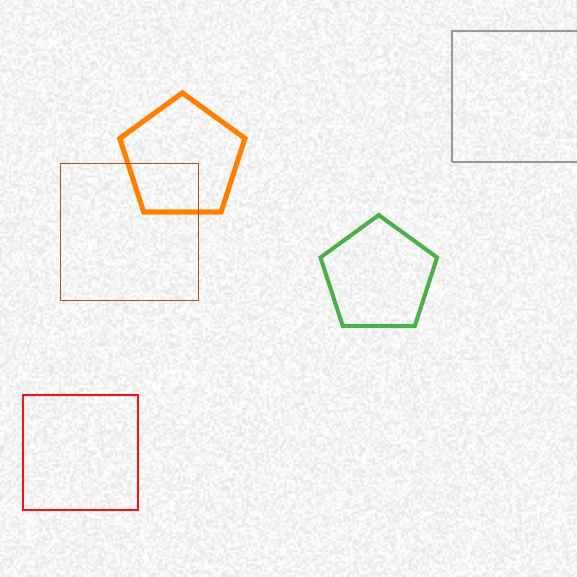[{"shape": "square", "thickness": 1, "radius": 0.5, "center": [0.139, 0.216]}, {"shape": "pentagon", "thickness": 2, "radius": 0.53, "center": [0.656, 0.521]}, {"shape": "pentagon", "thickness": 2.5, "radius": 0.57, "center": [0.316, 0.724]}, {"shape": "square", "thickness": 0.5, "radius": 0.6, "center": [0.223, 0.598]}, {"shape": "square", "thickness": 1, "radius": 0.57, "center": [0.896, 0.833]}]